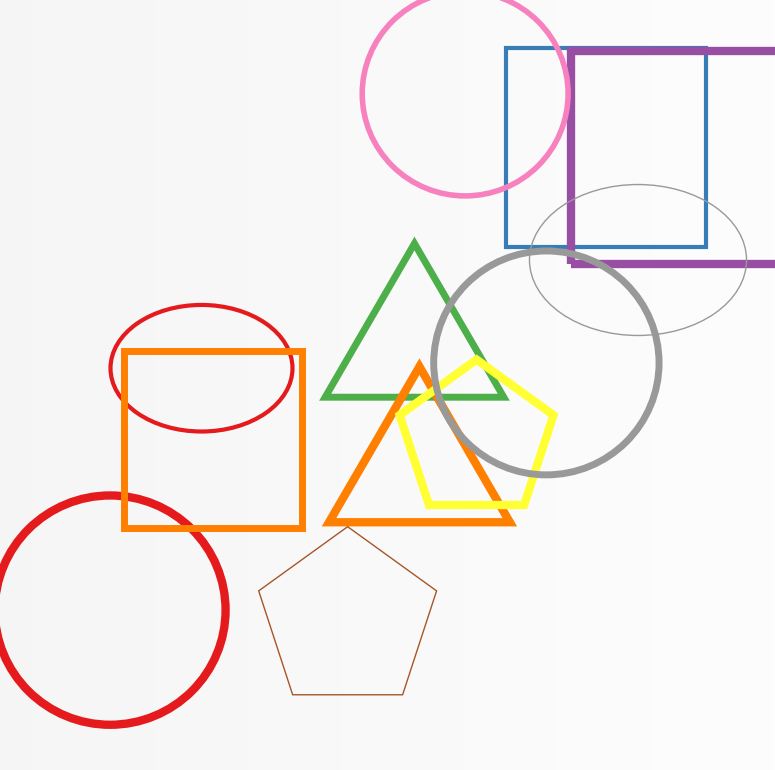[{"shape": "circle", "thickness": 3, "radius": 0.74, "center": [0.142, 0.208]}, {"shape": "oval", "thickness": 1.5, "radius": 0.59, "center": [0.26, 0.522]}, {"shape": "square", "thickness": 1.5, "radius": 0.65, "center": [0.782, 0.808]}, {"shape": "triangle", "thickness": 2.5, "radius": 0.67, "center": [0.535, 0.551]}, {"shape": "square", "thickness": 3, "radius": 0.69, "center": [0.875, 0.796]}, {"shape": "triangle", "thickness": 3, "radius": 0.67, "center": [0.541, 0.389]}, {"shape": "square", "thickness": 2.5, "radius": 0.58, "center": [0.275, 0.43]}, {"shape": "pentagon", "thickness": 3, "radius": 0.52, "center": [0.615, 0.429]}, {"shape": "pentagon", "thickness": 0.5, "radius": 0.6, "center": [0.449, 0.195]}, {"shape": "circle", "thickness": 2, "radius": 0.66, "center": [0.6, 0.878]}, {"shape": "circle", "thickness": 2.5, "radius": 0.73, "center": [0.705, 0.529]}, {"shape": "oval", "thickness": 0.5, "radius": 0.7, "center": [0.823, 0.662]}]